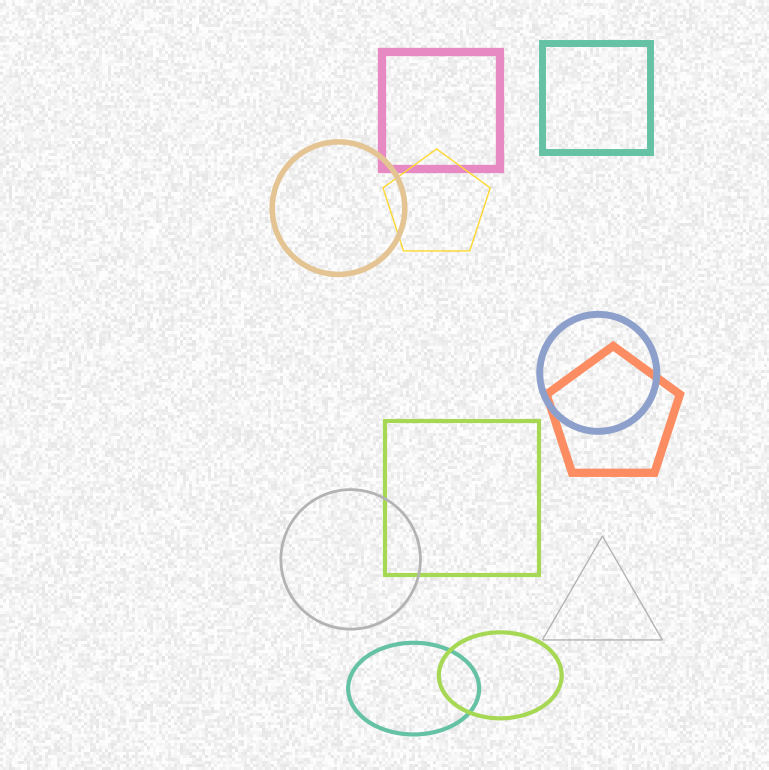[{"shape": "oval", "thickness": 1.5, "radius": 0.43, "center": [0.537, 0.106]}, {"shape": "square", "thickness": 2.5, "radius": 0.35, "center": [0.774, 0.874]}, {"shape": "pentagon", "thickness": 3, "radius": 0.46, "center": [0.796, 0.46]}, {"shape": "circle", "thickness": 2.5, "radius": 0.38, "center": [0.777, 0.516]}, {"shape": "square", "thickness": 3, "radius": 0.38, "center": [0.573, 0.857]}, {"shape": "oval", "thickness": 1.5, "radius": 0.4, "center": [0.65, 0.123]}, {"shape": "square", "thickness": 1.5, "radius": 0.5, "center": [0.6, 0.354]}, {"shape": "pentagon", "thickness": 0.5, "radius": 0.37, "center": [0.567, 0.733]}, {"shape": "circle", "thickness": 2, "radius": 0.43, "center": [0.44, 0.73]}, {"shape": "triangle", "thickness": 0.5, "radius": 0.45, "center": [0.782, 0.214]}, {"shape": "circle", "thickness": 1, "radius": 0.45, "center": [0.455, 0.274]}]